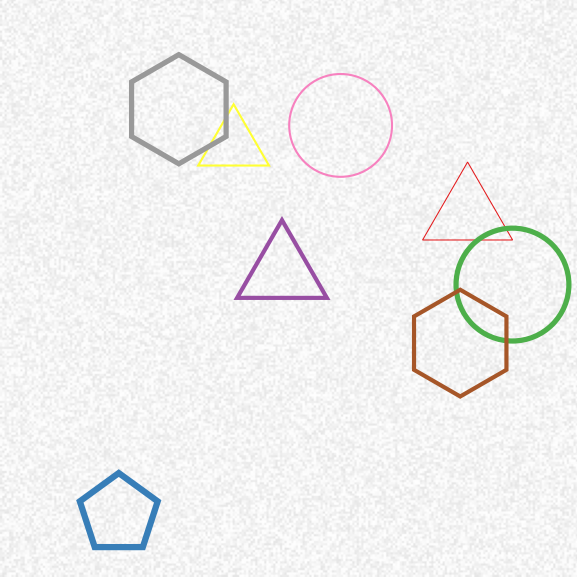[{"shape": "triangle", "thickness": 0.5, "radius": 0.45, "center": [0.81, 0.629]}, {"shape": "pentagon", "thickness": 3, "radius": 0.35, "center": [0.206, 0.109]}, {"shape": "circle", "thickness": 2.5, "radius": 0.49, "center": [0.887, 0.506]}, {"shape": "triangle", "thickness": 2, "radius": 0.45, "center": [0.488, 0.528]}, {"shape": "triangle", "thickness": 1, "radius": 0.35, "center": [0.405, 0.748]}, {"shape": "hexagon", "thickness": 2, "radius": 0.46, "center": [0.797, 0.405]}, {"shape": "circle", "thickness": 1, "radius": 0.45, "center": [0.59, 0.782]}, {"shape": "hexagon", "thickness": 2.5, "radius": 0.47, "center": [0.31, 0.81]}]